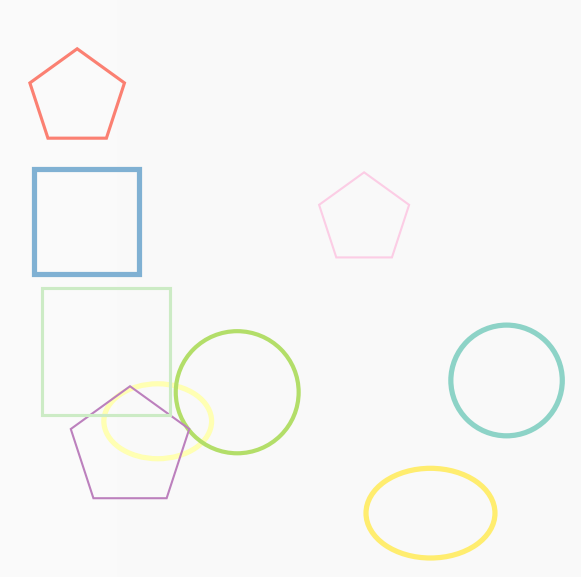[{"shape": "circle", "thickness": 2.5, "radius": 0.48, "center": [0.872, 0.34]}, {"shape": "oval", "thickness": 2.5, "radius": 0.46, "center": [0.271, 0.27]}, {"shape": "pentagon", "thickness": 1.5, "radius": 0.43, "center": [0.133, 0.829]}, {"shape": "square", "thickness": 2.5, "radius": 0.45, "center": [0.149, 0.615]}, {"shape": "circle", "thickness": 2, "radius": 0.53, "center": [0.408, 0.32]}, {"shape": "pentagon", "thickness": 1, "radius": 0.41, "center": [0.626, 0.619]}, {"shape": "pentagon", "thickness": 1, "radius": 0.54, "center": [0.224, 0.223]}, {"shape": "square", "thickness": 1.5, "radius": 0.55, "center": [0.182, 0.39]}, {"shape": "oval", "thickness": 2.5, "radius": 0.55, "center": [0.741, 0.111]}]